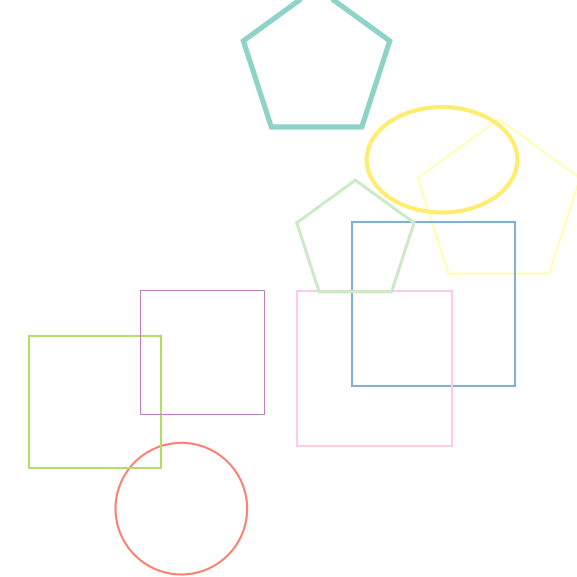[{"shape": "pentagon", "thickness": 2.5, "radius": 0.67, "center": [0.548, 0.887]}, {"shape": "pentagon", "thickness": 1, "radius": 0.74, "center": [0.864, 0.645]}, {"shape": "circle", "thickness": 1, "radius": 0.57, "center": [0.314, 0.118]}, {"shape": "square", "thickness": 1, "radius": 0.71, "center": [0.75, 0.473]}, {"shape": "square", "thickness": 1, "radius": 0.57, "center": [0.164, 0.303]}, {"shape": "square", "thickness": 1, "radius": 0.67, "center": [0.648, 0.361]}, {"shape": "square", "thickness": 0.5, "radius": 0.54, "center": [0.35, 0.389]}, {"shape": "pentagon", "thickness": 1.5, "radius": 0.53, "center": [0.615, 0.58]}, {"shape": "oval", "thickness": 2, "radius": 0.65, "center": [0.765, 0.722]}]